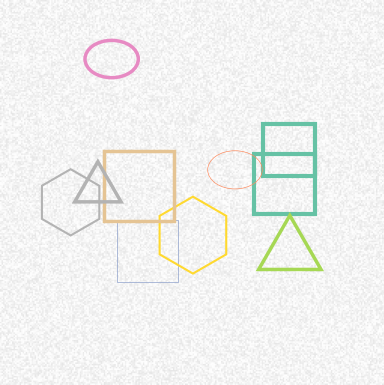[{"shape": "square", "thickness": 3, "radius": 0.39, "center": [0.739, 0.521]}, {"shape": "square", "thickness": 3, "radius": 0.34, "center": [0.751, 0.611]}, {"shape": "oval", "thickness": 0.5, "radius": 0.35, "center": [0.61, 0.559]}, {"shape": "square", "thickness": 0.5, "radius": 0.4, "center": [0.384, 0.348]}, {"shape": "oval", "thickness": 2.5, "radius": 0.35, "center": [0.29, 0.847]}, {"shape": "triangle", "thickness": 2.5, "radius": 0.47, "center": [0.753, 0.347]}, {"shape": "hexagon", "thickness": 1.5, "radius": 0.5, "center": [0.501, 0.389]}, {"shape": "square", "thickness": 2.5, "radius": 0.46, "center": [0.361, 0.518]}, {"shape": "hexagon", "thickness": 1.5, "radius": 0.43, "center": [0.183, 0.474]}, {"shape": "triangle", "thickness": 2.5, "radius": 0.35, "center": [0.254, 0.51]}]